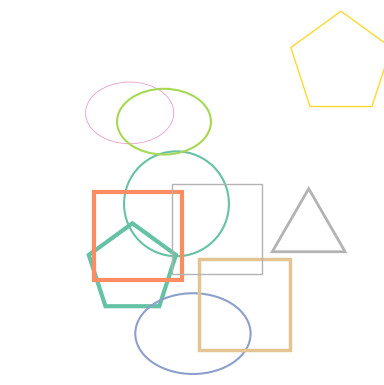[{"shape": "circle", "thickness": 1.5, "radius": 0.68, "center": [0.458, 0.471]}, {"shape": "pentagon", "thickness": 3, "radius": 0.6, "center": [0.344, 0.301]}, {"shape": "square", "thickness": 3, "radius": 0.57, "center": [0.359, 0.387]}, {"shape": "oval", "thickness": 1.5, "radius": 0.75, "center": [0.501, 0.133]}, {"shape": "oval", "thickness": 0.5, "radius": 0.57, "center": [0.337, 0.707]}, {"shape": "oval", "thickness": 1.5, "radius": 0.61, "center": [0.426, 0.684]}, {"shape": "pentagon", "thickness": 1, "radius": 0.68, "center": [0.886, 0.834]}, {"shape": "square", "thickness": 2.5, "radius": 0.59, "center": [0.636, 0.209]}, {"shape": "square", "thickness": 1, "radius": 0.59, "center": [0.564, 0.405]}, {"shape": "triangle", "thickness": 2, "radius": 0.55, "center": [0.802, 0.401]}]